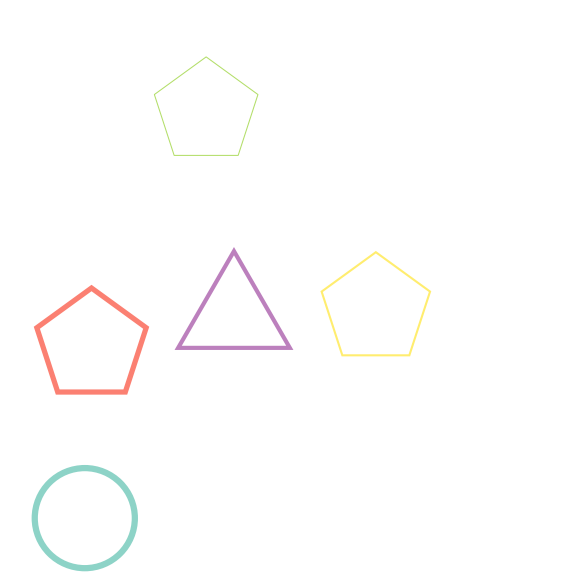[{"shape": "circle", "thickness": 3, "radius": 0.43, "center": [0.147, 0.102]}, {"shape": "pentagon", "thickness": 2.5, "radius": 0.5, "center": [0.158, 0.401]}, {"shape": "pentagon", "thickness": 0.5, "radius": 0.47, "center": [0.357, 0.806]}, {"shape": "triangle", "thickness": 2, "radius": 0.56, "center": [0.405, 0.453]}, {"shape": "pentagon", "thickness": 1, "radius": 0.49, "center": [0.651, 0.464]}]